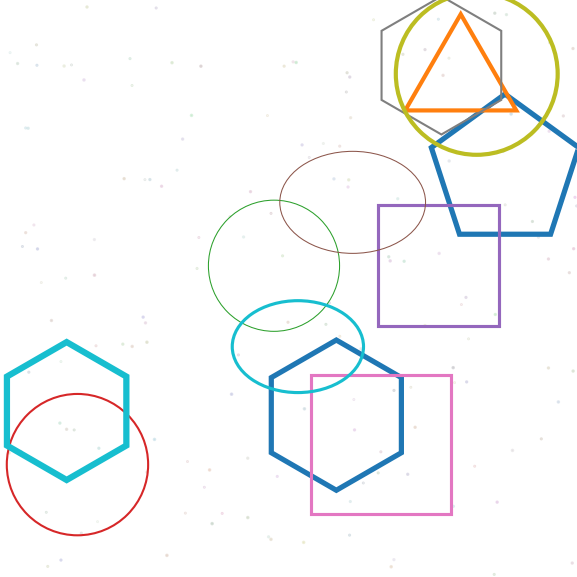[{"shape": "pentagon", "thickness": 2.5, "radius": 0.67, "center": [0.875, 0.702]}, {"shape": "hexagon", "thickness": 2.5, "radius": 0.65, "center": [0.582, 0.28]}, {"shape": "triangle", "thickness": 2, "radius": 0.56, "center": [0.798, 0.863]}, {"shape": "circle", "thickness": 0.5, "radius": 0.57, "center": [0.474, 0.539]}, {"shape": "circle", "thickness": 1, "radius": 0.61, "center": [0.134, 0.195]}, {"shape": "square", "thickness": 1.5, "radius": 0.53, "center": [0.759, 0.54]}, {"shape": "oval", "thickness": 0.5, "radius": 0.63, "center": [0.611, 0.649]}, {"shape": "square", "thickness": 1.5, "radius": 0.6, "center": [0.66, 0.229]}, {"shape": "hexagon", "thickness": 1, "radius": 0.6, "center": [0.764, 0.886]}, {"shape": "circle", "thickness": 2, "radius": 0.7, "center": [0.826, 0.871]}, {"shape": "oval", "thickness": 1.5, "radius": 0.57, "center": [0.516, 0.399]}, {"shape": "hexagon", "thickness": 3, "radius": 0.6, "center": [0.115, 0.287]}]